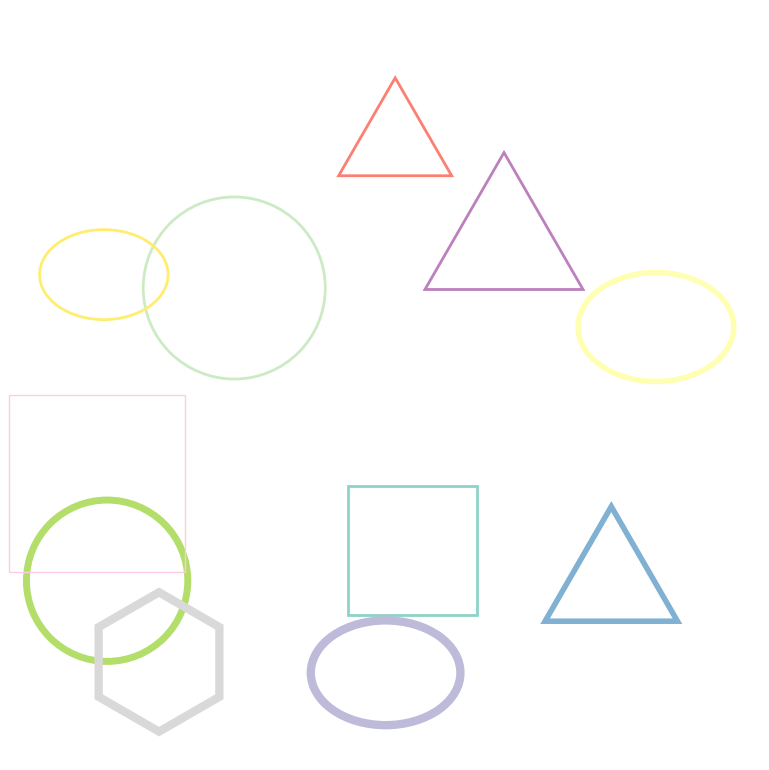[{"shape": "square", "thickness": 1, "radius": 0.42, "center": [0.536, 0.285]}, {"shape": "oval", "thickness": 2, "radius": 0.51, "center": [0.852, 0.575]}, {"shape": "oval", "thickness": 3, "radius": 0.49, "center": [0.501, 0.126]}, {"shape": "triangle", "thickness": 1, "radius": 0.42, "center": [0.513, 0.814]}, {"shape": "triangle", "thickness": 2, "radius": 0.5, "center": [0.794, 0.243]}, {"shape": "circle", "thickness": 2.5, "radius": 0.52, "center": [0.139, 0.246]}, {"shape": "square", "thickness": 0.5, "radius": 0.57, "center": [0.126, 0.372]}, {"shape": "hexagon", "thickness": 3, "radius": 0.45, "center": [0.207, 0.14]}, {"shape": "triangle", "thickness": 1, "radius": 0.59, "center": [0.655, 0.683]}, {"shape": "circle", "thickness": 1, "radius": 0.59, "center": [0.304, 0.626]}, {"shape": "oval", "thickness": 1, "radius": 0.42, "center": [0.135, 0.643]}]